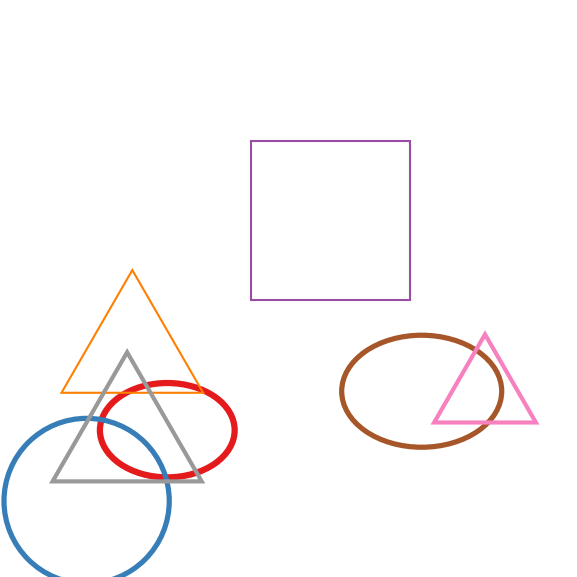[{"shape": "oval", "thickness": 3, "radius": 0.58, "center": [0.29, 0.254]}, {"shape": "circle", "thickness": 2.5, "radius": 0.72, "center": [0.15, 0.132]}, {"shape": "square", "thickness": 1, "radius": 0.69, "center": [0.572, 0.617]}, {"shape": "triangle", "thickness": 1, "radius": 0.71, "center": [0.229, 0.39]}, {"shape": "oval", "thickness": 2.5, "radius": 0.69, "center": [0.73, 0.322]}, {"shape": "triangle", "thickness": 2, "radius": 0.51, "center": [0.84, 0.318]}, {"shape": "triangle", "thickness": 2, "radius": 0.75, "center": [0.22, 0.24]}]